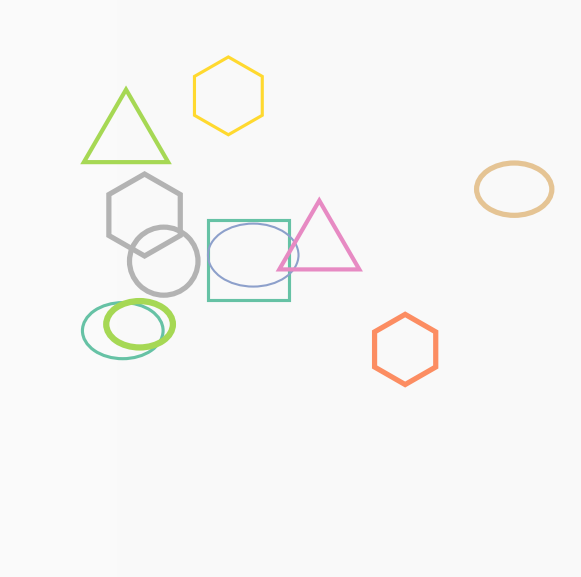[{"shape": "square", "thickness": 1.5, "radius": 0.35, "center": [0.427, 0.549]}, {"shape": "oval", "thickness": 1.5, "radius": 0.35, "center": [0.211, 0.427]}, {"shape": "hexagon", "thickness": 2.5, "radius": 0.3, "center": [0.697, 0.394]}, {"shape": "oval", "thickness": 1, "radius": 0.39, "center": [0.436, 0.557]}, {"shape": "triangle", "thickness": 2, "radius": 0.4, "center": [0.549, 0.572]}, {"shape": "oval", "thickness": 3, "radius": 0.29, "center": [0.24, 0.438]}, {"shape": "triangle", "thickness": 2, "radius": 0.42, "center": [0.217, 0.76]}, {"shape": "hexagon", "thickness": 1.5, "radius": 0.34, "center": [0.393, 0.833]}, {"shape": "oval", "thickness": 2.5, "radius": 0.32, "center": [0.885, 0.672]}, {"shape": "circle", "thickness": 2.5, "radius": 0.29, "center": [0.282, 0.547]}, {"shape": "hexagon", "thickness": 2.5, "radius": 0.35, "center": [0.249, 0.627]}]